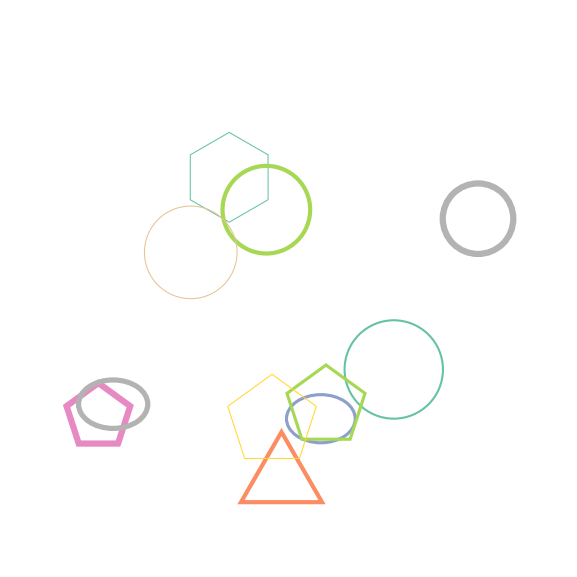[{"shape": "circle", "thickness": 1, "radius": 0.43, "center": [0.682, 0.359]}, {"shape": "hexagon", "thickness": 0.5, "radius": 0.39, "center": [0.397, 0.692]}, {"shape": "triangle", "thickness": 2, "radius": 0.41, "center": [0.487, 0.17]}, {"shape": "oval", "thickness": 1.5, "radius": 0.3, "center": [0.556, 0.274]}, {"shape": "pentagon", "thickness": 3, "radius": 0.29, "center": [0.17, 0.278]}, {"shape": "pentagon", "thickness": 1.5, "radius": 0.36, "center": [0.565, 0.296]}, {"shape": "circle", "thickness": 2, "radius": 0.38, "center": [0.461, 0.636]}, {"shape": "pentagon", "thickness": 0.5, "radius": 0.4, "center": [0.471, 0.271]}, {"shape": "circle", "thickness": 0.5, "radius": 0.4, "center": [0.33, 0.562]}, {"shape": "oval", "thickness": 2.5, "radius": 0.3, "center": [0.196, 0.299]}, {"shape": "circle", "thickness": 3, "radius": 0.31, "center": [0.828, 0.62]}]